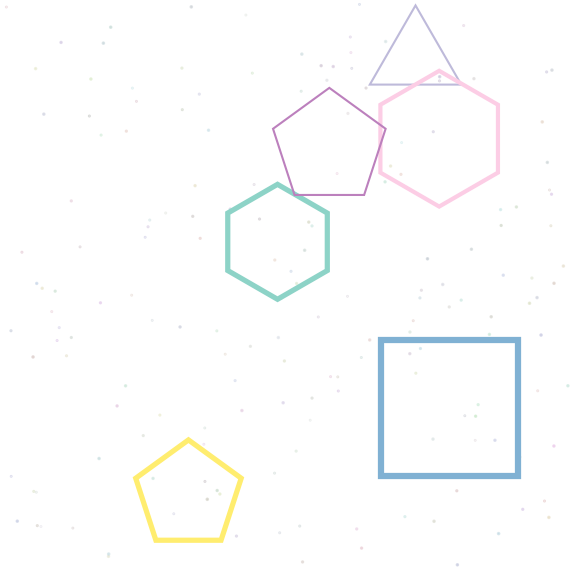[{"shape": "hexagon", "thickness": 2.5, "radius": 0.5, "center": [0.481, 0.58]}, {"shape": "triangle", "thickness": 1, "radius": 0.46, "center": [0.72, 0.898]}, {"shape": "square", "thickness": 3, "radius": 0.59, "center": [0.778, 0.293]}, {"shape": "hexagon", "thickness": 2, "radius": 0.59, "center": [0.76, 0.759]}, {"shape": "pentagon", "thickness": 1, "radius": 0.51, "center": [0.57, 0.744]}, {"shape": "pentagon", "thickness": 2.5, "radius": 0.48, "center": [0.326, 0.141]}]